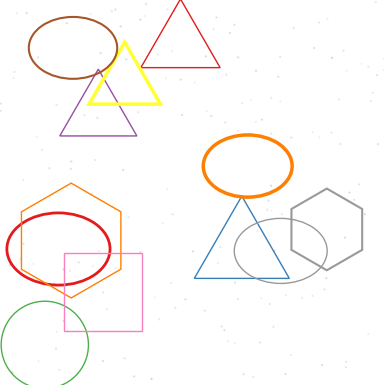[{"shape": "triangle", "thickness": 1, "radius": 0.59, "center": [0.469, 0.884]}, {"shape": "oval", "thickness": 2, "radius": 0.67, "center": [0.152, 0.353]}, {"shape": "triangle", "thickness": 1, "radius": 0.71, "center": [0.628, 0.348]}, {"shape": "circle", "thickness": 1, "radius": 0.57, "center": [0.116, 0.104]}, {"shape": "triangle", "thickness": 1, "radius": 0.58, "center": [0.255, 0.705]}, {"shape": "hexagon", "thickness": 1, "radius": 0.75, "center": [0.185, 0.375]}, {"shape": "oval", "thickness": 2.5, "radius": 0.58, "center": [0.643, 0.569]}, {"shape": "triangle", "thickness": 2.5, "radius": 0.54, "center": [0.324, 0.783]}, {"shape": "oval", "thickness": 1.5, "radius": 0.57, "center": [0.19, 0.876]}, {"shape": "square", "thickness": 1, "radius": 0.51, "center": [0.267, 0.241]}, {"shape": "hexagon", "thickness": 1.5, "radius": 0.53, "center": [0.849, 0.404]}, {"shape": "oval", "thickness": 1, "radius": 0.6, "center": [0.729, 0.348]}]